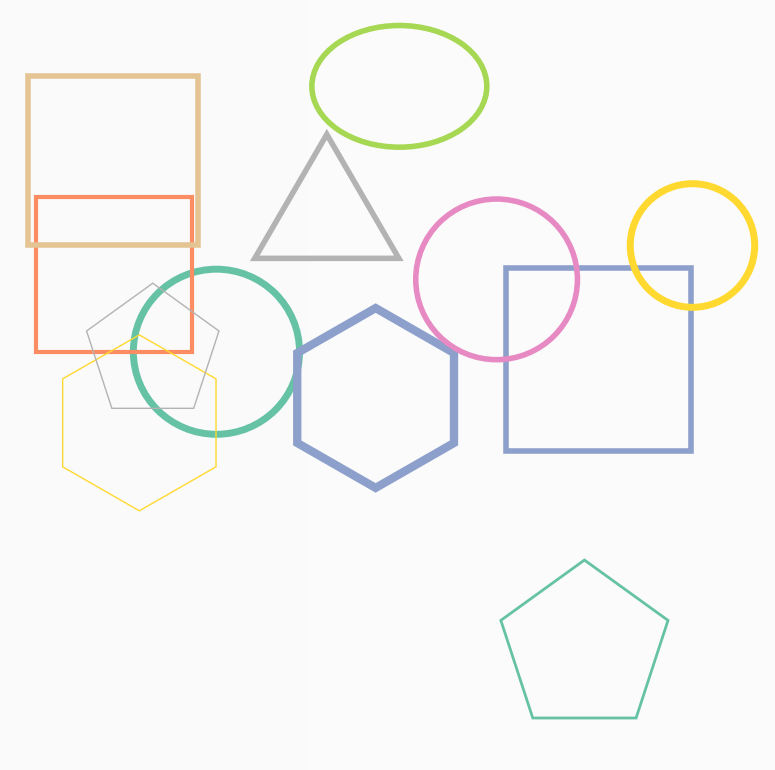[{"shape": "pentagon", "thickness": 1, "radius": 0.57, "center": [0.754, 0.159]}, {"shape": "circle", "thickness": 2.5, "radius": 0.54, "center": [0.279, 0.543]}, {"shape": "square", "thickness": 1.5, "radius": 0.5, "center": [0.147, 0.644]}, {"shape": "hexagon", "thickness": 3, "radius": 0.58, "center": [0.485, 0.483]}, {"shape": "square", "thickness": 2, "radius": 0.6, "center": [0.772, 0.533]}, {"shape": "circle", "thickness": 2, "radius": 0.52, "center": [0.641, 0.637]}, {"shape": "oval", "thickness": 2, "radius": 0.56, "center": [0.515, 0.888]}, {"shape": "circle", "thickness": 2.5, "radius": 0.4, "center": [0.894, 0.681]}, {"shape": "hexagon", "thickness": 0.5, "radius": 0.57, "center": [0.18, 0.451]}, {"shape": "square", "thickness": 2, "radius": 0.55, "center": [0.146, 0.791]}, {"shape": "pentagon", "thickness": 0.5, "radius": 0.45, "center": [0.197, 0.542]}, {"shape": "triangle", "thickness": 2, "radius": 0.54, "center": [0.422, 0.718]}]